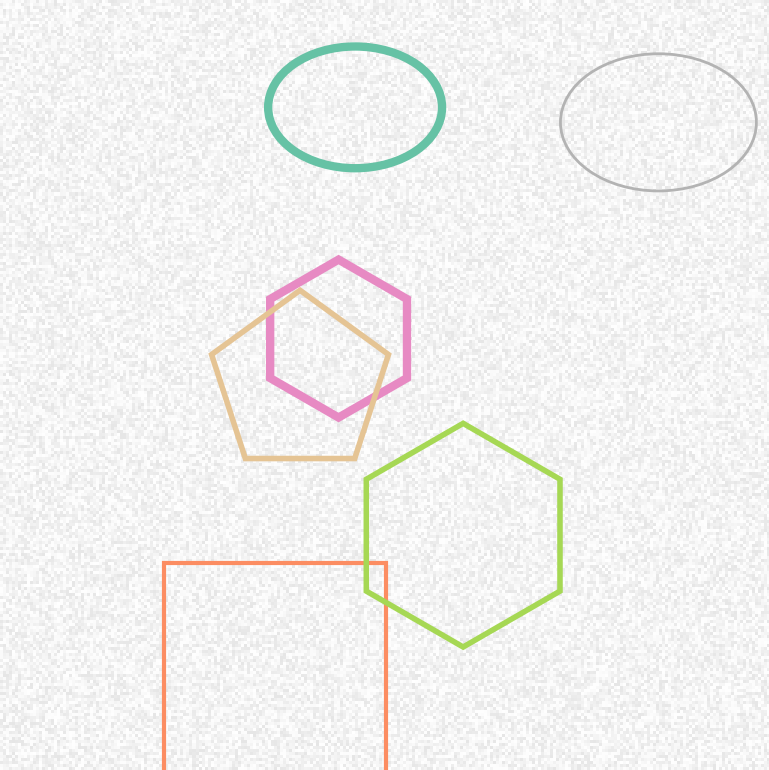[{"shape": "oval", "thickness": 3, "radius": 0.56, "center": [0.461, 0.861]}, {"shape": "square", "thickness": 1.5, "radius": 0.72, "center": [0.357, 0.125]}, {"shape": "hexagon", "thickness": 3, "radius": 0.51, "center": [0.44, 0.56]}, {"shape": "hexagon", "thickness": 2, "radius": 0.73, "center": [0.601, 0.305]}, {"shape": "pentagon", "thickness": 2, "radius": 0.6, "center": [0.39, 0.502]}, {"shape": "oval", "thickness": 1, "radius": 0.64, "center": [0.855, 0.841]}]